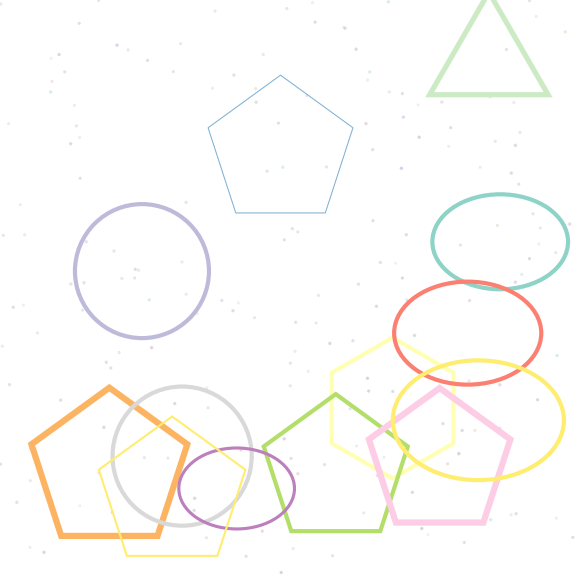[{"shape": "oval", "thickness": 2, "radius": 0.59, "center": [0.866, 0.58]}, {"shape": "hexagon", "thickness": 2, "radius": 0.61, "center": [0.68, 0.293]}, {"shape": "circle", "thickness": 2, "radius": 0.58, "center": [0.246, 0.53]}, {"shape": "oval", "thickness": 2, "radius": 0.64, "center": [0.81, 0.422]}, {"shape": "pentagon", "thickness": 0.5, "radius": 0.66, "center": [0.486, 0.737]}, {"shape": "pentagon", "thickness": 3, "radius": 0.71, "center": [0.189, 0.186]}, {"shape": "pentagon", "thickness": 2, "radius": 0.66, "center": [0.581, 0.186]}, {"shape": "pentagon", "thickness": 3, "radius": 0.64, "center": [0.761, 0.198]}, {"shape": "circle", "thickness": 2, "radius": 0.6, "center": [0.315, 0.209]}, {"shape": "oval", "thickness": 1.5, "radius": 0.5, "center": [0.41, 0.153]}, {"shape": "triangle", "thickness": 2.5, "radius": 0.59, "center": [0.847, 0.894]}, {"shape": "oval", "thickness": 2, "radius": 0.74, "center": [0.828, 0.271]}, {"shape": "pentagon", "thickness": 1, "radius": 0.67, "center": [0.298, 0.145]}]